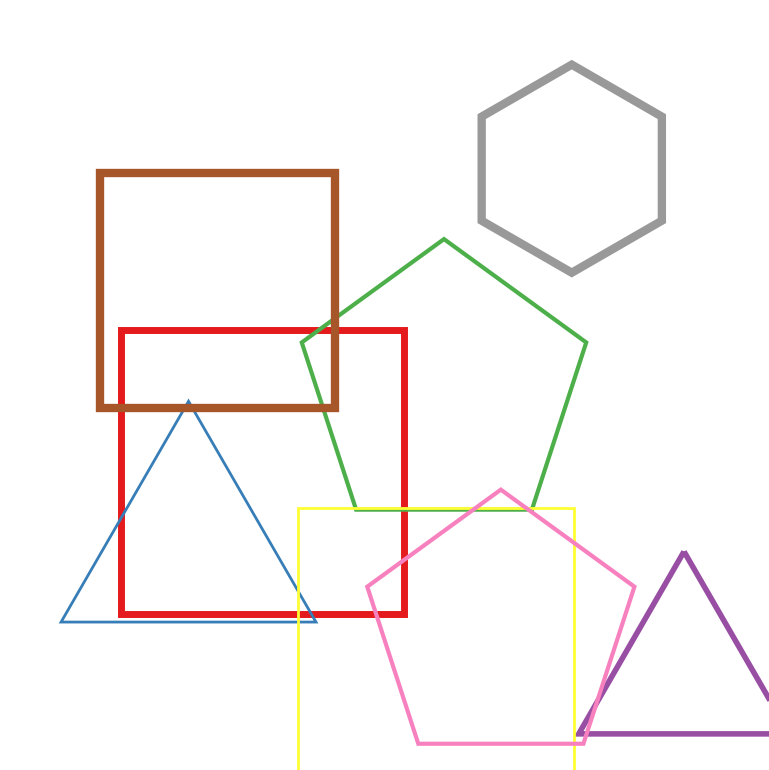[{"shape": "square", "thickness": 2.5, "radius": 0.92, "center": [0.341, 0.387]}, {"shape": "triangle", "thickness": 1, "radius": 0.96, "center": [0.245, 0.288]}, {"shape": "pentagon", "thickness": 1.5, "radius": 0.97, "center": [0.577, 0.495]}, {"shape": "triangle", "thickness": 2, "radius": 0.79, "center": [0.888, 0.126]}, {"shape": "square", "thickness": 1, "radius": 0.9, "center": [0.566, 0.161]}, {"shape": "square", "thickness": 3, "radius": 0.76, "center": [0.283, 0.623]}, {"shape": "pentagon", "thickness": 1.5, "radius": 0.91, "center": [0.65, 0.182]}, {"shape": "hexagon", "thickness": 3, "radius": 0.68, "center": [0.743, 0.781]}]